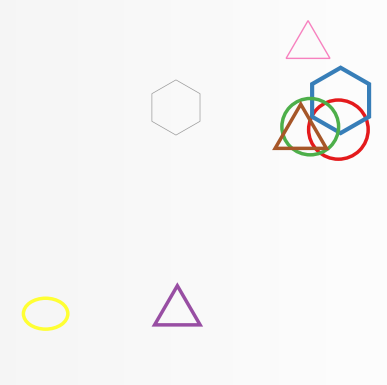[{"shape": "circle", "thickness": 2.5, "radius": 0.38, "center": [0.873, 0.663]}, {"shape": "hexagon", "thickness": 3, "radius": 0.42, "center": [0.879, 0.739]}, {"shape": "circle", "thickness": 2.5, "radius": 0.37, "center": [0.801, 0.671]}, {"shape": "triangle", "thickness": 2.5, "radius": 0.34, "center": [0.458, 0.19]}, {"shape": "oval", "thickness": 2.5, "radius": 0.29, "center": [0.118, 0.185]}, {"shape": "triangle", "thickness": 2.5, "radius": 0.38, "center": [0.776, 0.653]}, {"shape": "triangle", "thickness": 1, "radius": 0.33, "center": [0.795, 0.881]}, {"shape": "hexagon", "thickness": 0.5, "radius": 0.36, "center": [0.454, 0.721]}]